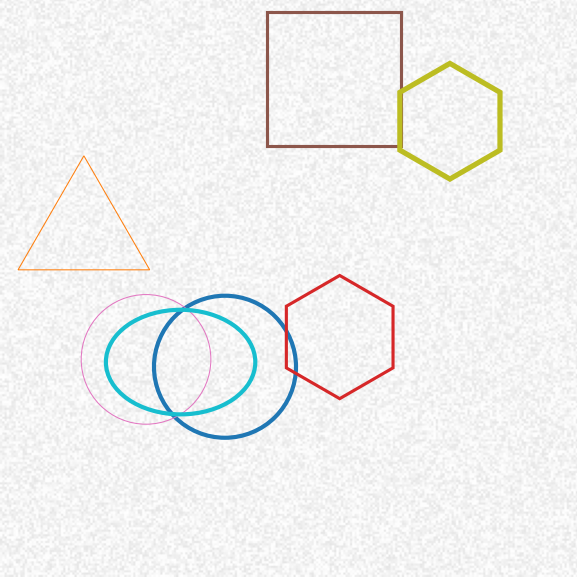[{"shape": "circle", "thickness": 2, "radius": 0.61, "center": [0.39, 0.364]}, {"shape": "triangle", "thickness": 0.5, "radius": 0.66, "center": [0.145, 0.598]}, {"shape": "hexagon", "thickness": 1.5, "radius": 0.53, "center": [0.588, 0.415]}, {"shape": "square", "thickness": 1.5, "radius": 0.58, "center": [0.579, 0.862]}, {"shape": "circle", "thickness": 0.5, "radius": 0.56, "center": [0.253, 0.377]}, {"shape": "hexagon", "thickness": 2.5, "radius": 0.5, "center": [0.779, 0.789]}, {"shape": "oval", "thickness": 2, "radius": 0.65, "center": [0.313, 0.372]}]